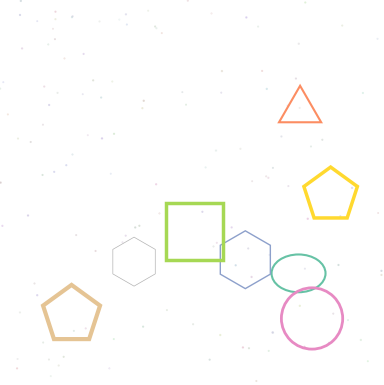[{"shape": "oval", "thickness": 1.5, "radius": 0.35, "center": [0.775, 0.29]}, {"shape": "triangle", "thickness": 1.5, "radius": 0.32, "center": [0.779, 0.714]}, {"shape": "hexagon", "thickness": 1, "radius": 0.38, "center": [0.637, 0.325]}, {"shape": "circle", "thickness": 2, "radius": 0.4, "center": [0.81, 0.173]}, {"shape": "square", "thickness": 2.5, "radius": 0.37, "center": [0.505, 0.399]}, {"shape": "pentagon", "thickness": 2.5, "radius": 0.37, "center": [0.859, 0.493]}, {"shape": "pentagon", "thickness": 3, "radius": 0.39, "center": [0.186, 0.182]}, {"shape": "hexagon", "thickness": 0.5, "radius": 0.32, "center": [0.348, 0.32]}]